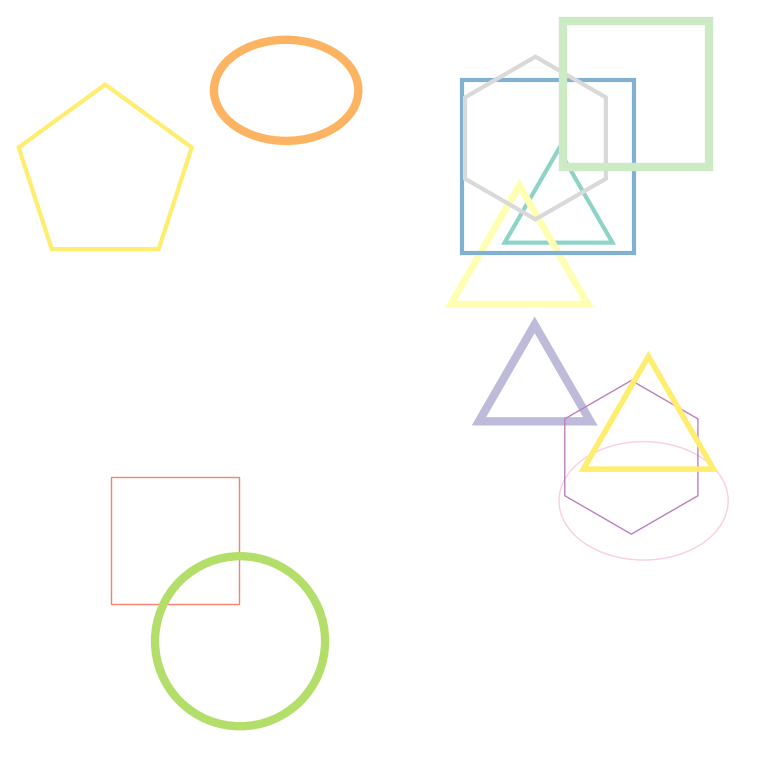[{"shape": "triangle", "thickness": 1.5, "radius": 0.4, "center": [0.725, 0.725]}, {"shape": "triangle", "thickness": 2.5, "radius": 0.51, "center": [0.674, 0.656]}, {"shape": "triangle", "thickness": 3, "radius": 0.42, "center": [0.694, 0.495]}, {"shape": "square", "thickness": 0.5, "radius": 0.41, "center": [0.227, 0.298]}, {"shape": "square", "thickness": 1.5, "radius": 0.56, "center": [0.712, 0.784]}, {"shape": "oval", "thickness": 3, "radius": 0.47, "center": [0.372, 0.883]}, {"shape": "circle", "thickness": 3, "radius": 0.55, "center": [0.312, 0.167]}, {"shape": "oval", "thickness": 0.5, "radius": 0.55, "center": [0.836, 0.35]}, {"shape": "hexagon", "thickness": 1.5, "radius": 0.53, "center": [0.695, 0.821]}, {"shape": "hexagon", "thickness": 0.5, "radius": 0.5, "center": [0.82, 0.406]}, {"shape": "square", "thickness": 3, "radius": 0.47, "center": [0.826, 0.878]}, {"shape": "pentagon", "thickness": 1.5, "radius": 0.59, "center": [0.137, 0.772]}, {"shape": "triangle", "thickness": 2, "radius": 0.49, "center": [0.842, 0.44]}]